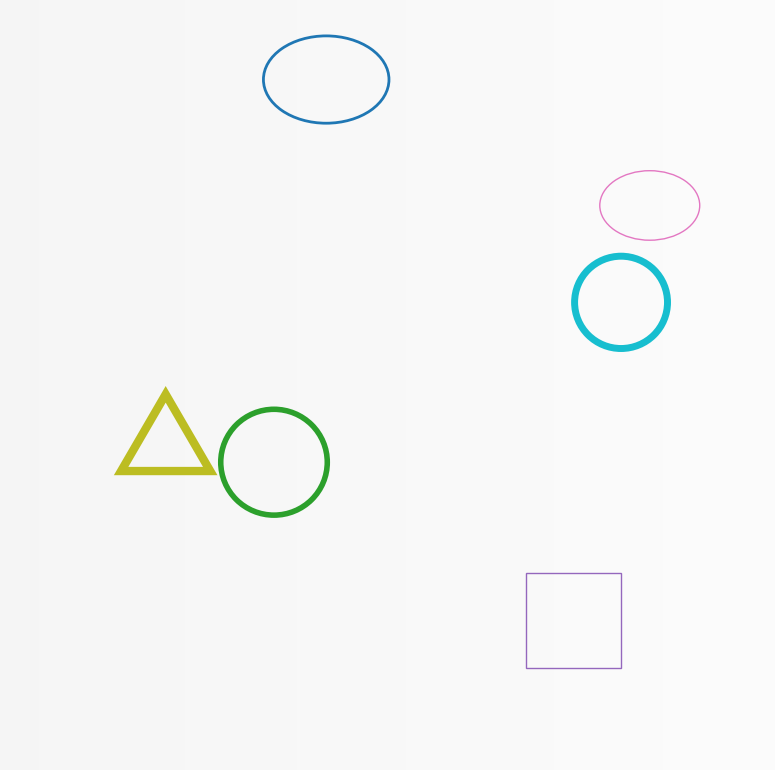[{"shape": "oval", "thickness": 1, "radius": 0.41, "center": [0.421, 0.897]}, {"shape": "circle", "thickness": 2, "radius": 0.34, "center": [0.354, 0.4]}, {"shape": "square", "thickness": 0.5, "radius": 0.31, "center": [0.74, 0.194]}, {"shape": "oval", "thickness": 0.5, "radius": 0.32, "center": [0.838, 0.733]}, {"shape": "triangle", "thickness": 3, "radius": 0.33, "center": [0.214, 0.421]}, {"shape": "circle", "thickness": 2.5, "radius": 0.3, "center": [0.801, 0.607]}]